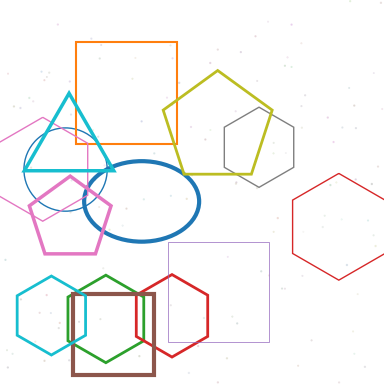[{"shape": "circle", "thickness": 1, "radius": 0.54, "center": [0.17, 0.56]}, {"shape": "oval", "thickness": 3, "radius": 0.75, "center": [0.368, 0.477]}, {"shape": "square", "thickness": 1.5, "radius": 0.66, "center": [0.329, 0.758]}, {"shape": "hexagon", "thickness": 2, "radius": 0.57, "center": [0.275, 0.172]}, {"shape": "hexagon", "thickness": 2, "radius": 0.54, "center": [0.447, 0.18]}, {"shape": "hexagon", "thickness": 1, "radius": 0.69, "center": [0.88, 0.411]}, {"shape": "square", "thickness": 0.5, "radius": 0.65, "center": [0.567, 0.242]}, {"shape": "square", "thickness": 3, "radius": 0.52, "center": [0.295, 0.132]}, {"shape": "pentagon", "thickness": 2.5, "radius": 0.56, "center": [0.182, 0.431]}, {"shape": "hexagon", "thickness": 1, "radius": 0.67, "center": [0.111, 0.56]}, {"shape": "hexagon", "thickness": 1, "radius": 0.52, "center": [0.673, 0.617]}, {"shape": "pentagon", "thickness": 2, "radius": 0.74, "center": [0.565, 0.668]}, {"shape": "triangle", "thickness": 2.5, "radius": 0.67, "center": [0.179, 0.624]}, {"shape": "hexagon", "thickness": 2, "radius": 0.51, "center": [0.133, 0.18]}]